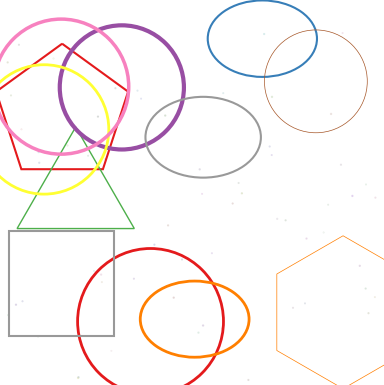[{"shape": "circle", "thickness": 2, "radius": 0.95, "center": [0.391, 0.165]}, {"shape": "pentagon", "thickness": 1.5, "radius": 0.9, "center": [0.161, 0.706]}, {"shape": "oval", "thickness": 1.5, "radius": 0.71, "center": [0.681, 0.9]}, {"shape": "triangle", "thickness": 1, "radius": 0.88, "center": [0.197, 0.494]}, {"shape": "circle", "thickness": 3, "radius": 0.81, "center": [0.316, 0.773]}, {"shape": "oval", "thickness": 2, "radius": 0.71, "center": [0.506, 0.171]}, {"shape": "hexagon", "thickness": 0.5, "radius": 0.99, "center": [0.891, 0.189]}, {"shape": "circle", "thickness": 2, "radius": 0.84, "center": [0.115, 0.664]}, {"shape": "circle", "thickness": 0.5, "radius": 0.67, "center": [0.82, 0.789]}, {"shape": "circle", "thickness": 2.5, "radius": 0.88, "center": [0.159, 0.775]}, {"shape": "oval", "thickness": 1.5, "radius": 0.75, "center": [0.528, 0.644]}, {"shape": "square", "thickness": 1.5, "radius": 0.68, "center": [0.16, 0.265]}]